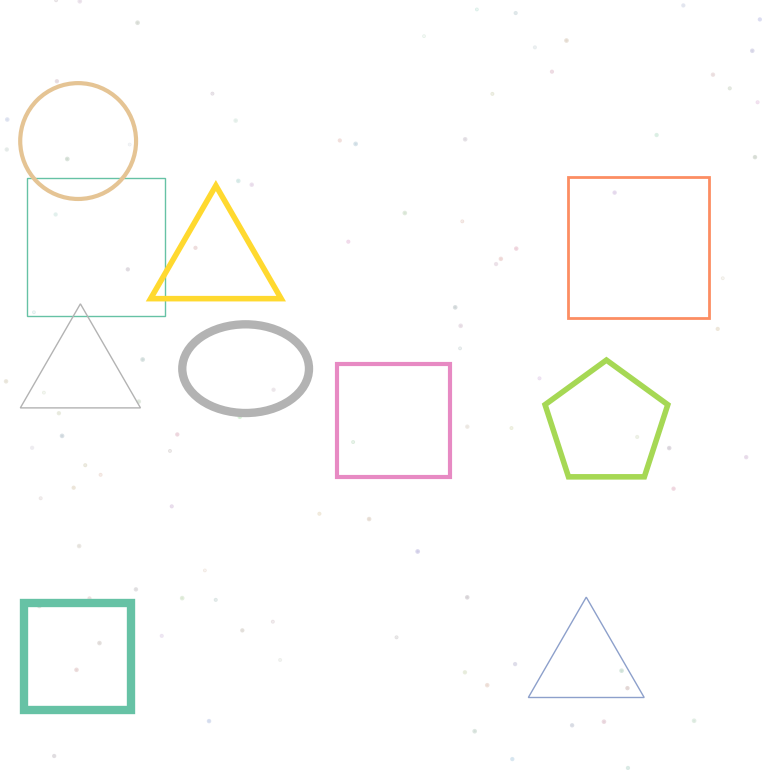[{"shape": "square", "thickness": 3, "radius": 0.35, "center": [0.1, 0.148]}, {"shape": "square", "thickness": 0.5, "radius": 0.45, "center": [0.124, 0.679]}, {"shape": "square", "thickness": 1, "radius": 0.46, "center": [0.829, 0.679]}, {"shape": "triangle", "thickness": 0.5, "radius": 0.43, "center": [0.761, 0.138]}, {"shape": "square", "thickness": 1.5, "radius": 0.37, "center": [0.511, 0.454]}, {"shape": "pentagon", "thickness": 2, "radius": 0.42, "center": [0.788, 0.449]}, {"shape": "triangle", "thickness": 2, "radius": 0.49, "center": [0.28, 0.661]}, {"shape": "circle", "thickness": 1.5, "radius": 0.38, "center": [0.101, 0.817]}, {"shape": "oval", "thickness": 3, "radius": 0.41, "center": [0.319, 0.521]}, {"shape": "triangle", "thickness": 0.5, "radius": 0.45, "center": [0.104, 0.515]}]